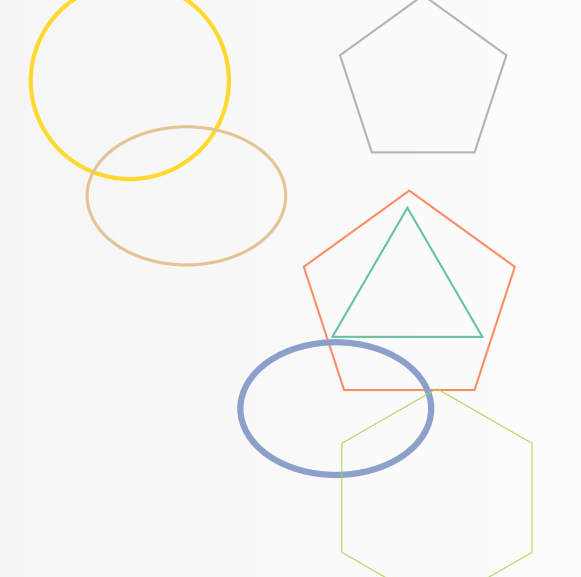[{"shape": "triangle", "thickness": 1, "radius": 0.74, "center": [0.701, 0.49]}, {"shape": "pentagon", "thickness": 1, "radius": 0.95, "center": [0.704, 0.478]}, {"shape": "oval", "thickness": 3, "radius": 0.82, "center": [0.578, 0.292]}, {"shape": "hexagon", "thickness": 0.5, "radius": 0.94, "center": [0.752, 0.137]}, {"shape": "circle", "thickness": 2, "radius": 0.85, "center": [0.223, 0.859]}, {"shape": "oval", "thickness": 1.5, "radius": 0.85, "center": [0.321, 0.66]}, {"shape": "pentagon", "thickness": 1, "radius": 0.75, "center": [0.728, 0.857]}]